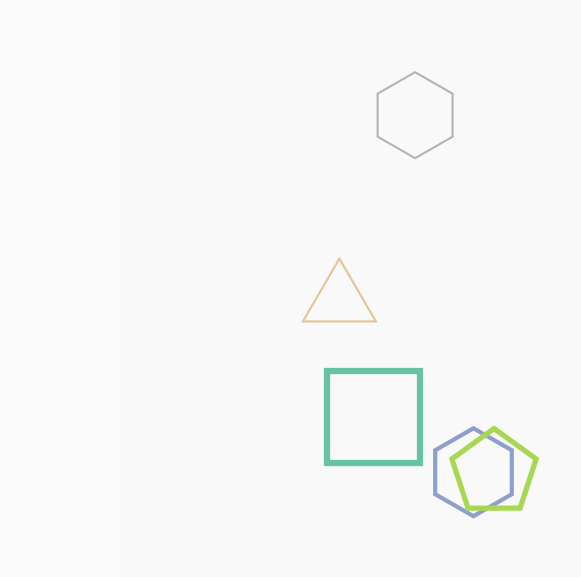[{"shape": "square", "thickness": 3, "radius": 0.4, "center": [0.643, 0.278]}, {"shape": "hexagon", "thickness": 2, "radius": 0.38, "center": [0.815, 0.181]}, {"shape": "pentagon", "thickness": 2.5, "radius": 0.38, "center": [0.85, 0.181]}, {"shape": "triangle", "thickness": 1, "radius": 0.36, "center": [0.584, 0.479]}, {"shape": "hexagon", "thickness": 1, "radius": 0.37, "center": [0.714, 0.8]}]